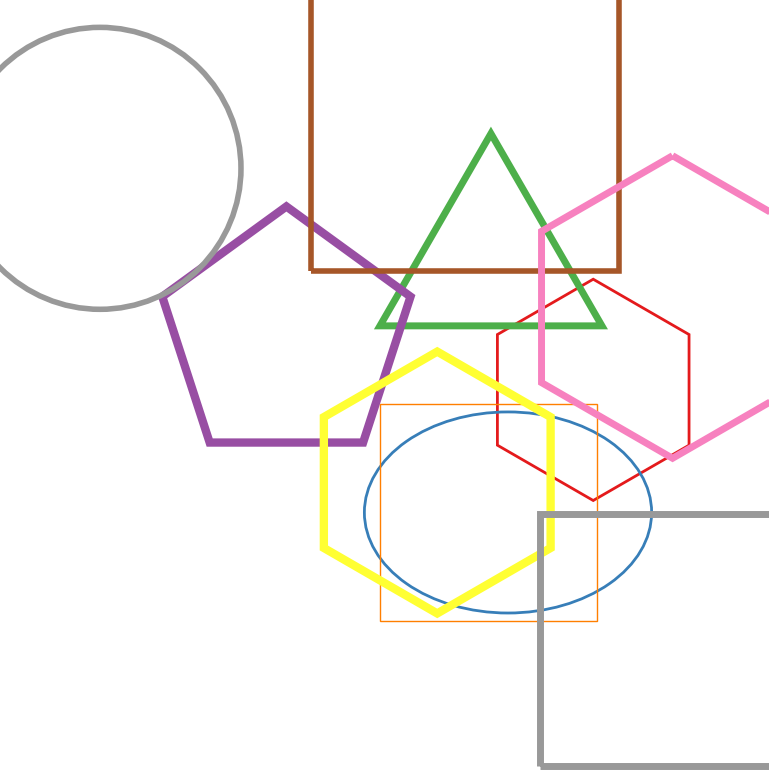[{"shape": "hexagon", "thickness": 1, "radius": 0.72, "center": [0.77, 0.494]}, {"shape": "oval", "thickness": 1, "radius": 0.93, "center": [0.66, 0.334]}, {"shape": "triangle", "thickness": 2.5, "radius": 0.83, "center": [0.638, 0.66]}, {"shape": "pentagon", "thickness": 3, "radius": 0.85, "center": [0.372, 0.562]}, {"shape": "square", "thickness": 0.5, "radius": 0.7, "center": [0.635, 0.335]}, {"shape": "hexagon", "thickness": 3, "radius": 0.85, "center": [0.568, 0.373]}, {"shape": "square", "thickness": 2, "radius": 1.0, "center": [0.604, 0.848]}, {"shape": "hexagon", "thickness": 2.5, "radius": 0.98, "center": [0.873, 0.601]}, {"shape": "square", "thickness": 2.5, "radius": 0.82, "center": [0.865, 0.168]}, {"shape": "circle", "thickness": 2, "radius": 0.92, "center": [0.13, 0.781]}]